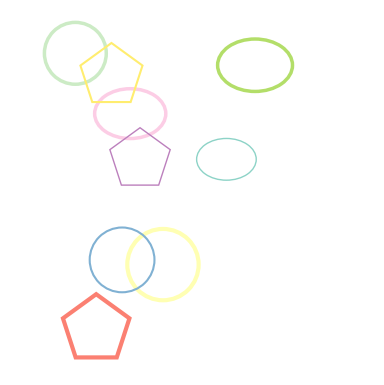[{"shape": "oval", "thickness": 1, "radius": 0.39, "center": [0.588, 0.586]}, {"shape": "circle", "thickness": 3, "radius": 0.46, "center": [0.423, 0.313]}, {"shape": "pentagon", "thickness": 3, "radius": 0.45, "center": [0.25, 0.145]}, {"shape": "circle", "thickness": 1.5, "radius": 0.42, "center": [0.317, 0.325]}, {"shape": "oval", "thickness": 2.5, "radius": 0.49, "center": [0.662, 0.831]}, {"shape": "oval", "thickness": 2.5, "radius": 0.46, "center": [0.338, 0.705]}, {"shape": "pentagon", "thickness": 1, "radius": 0.41, "center": [0.364, 0.586]}, {"shape": "circle", "thickness": 2.5, "radius": 0.4, "center": [0.196, 0.862]}, {"shape": "pentagon", "thickness": 1.5, "radius": 0.42, "center": [0.289, 0.804]}]